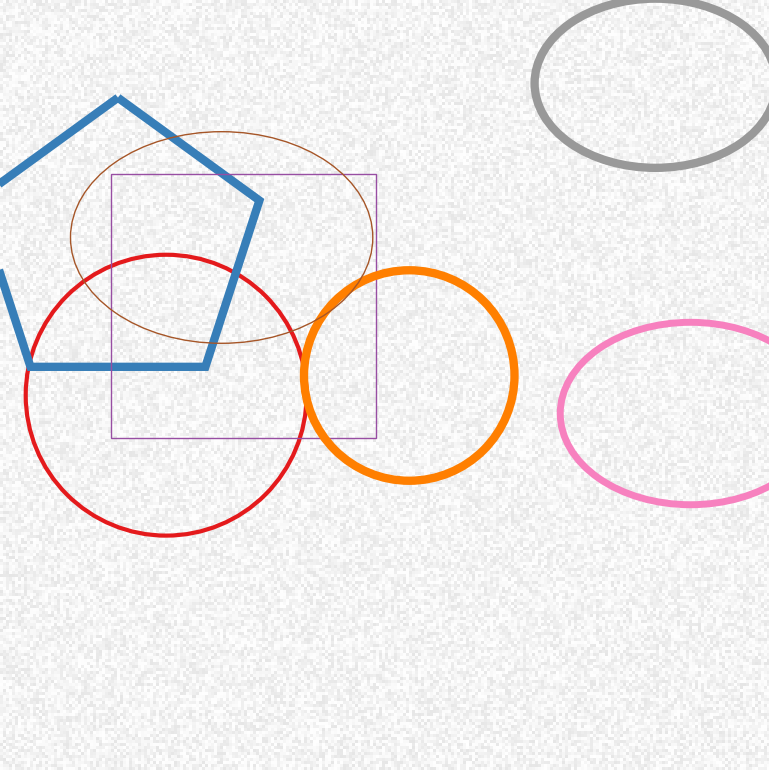[{"shape": "circle", "thickness": 1.5, "radius": 0.91, "center": [0.216, 0.487]}, {"shape": "pentagon", "thickness": 3, "radius": 0.97, "center": [0.153, 0.68]}, {"shape": "square", "thickness": 0.5, "radius": 0.86, "center": [0.316, 0.603]}, {"shape": "circle", "thickness": 3, "radius": 0.68, "center": [0.531, 0.512]}, {"shape": "oval", "thickness": 0.5, "radius": 0.98, "center": [0.288, 0.692]}, {"shape": "oval", "thickness": 2.5, "radius": 0.85, "center": [0.897, 0.463]}, {"shape": "oval", "thickness": 3, "radius": 0.78, "center": [0.851, 0.892]}]